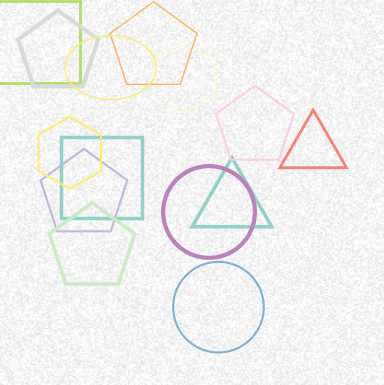[{"shape": "square", "thickness": 2.5, "radius": 0.52, "center": [0.264, 0.539]}, {"shape": "triangle", "thickness": 2.5, "radius": 0.6, "center": [0.602, 0.471]}, {"shape": "hexagon", "thickness": 0.5, "radius": 0.46, "center": [0.478, 0.799]}, {"shape": "pentagon", "thickness": 1.5, "radius": 0.59, "center": [0.218, 0.495]}, {"shape": "triangle", "thickness": 2, "radius": 0.5, "center": [0.814, 0.614]}, {"shape": "circle", "thickness": 1.5, "radius": 0.59, "center": [0.567, 0.202]}, {"shape": "pentagon", "thickness": 1, "radius": 0.59, "center": [0.399, 0.877]}, {"shape": "square", "thickness": 2, "radius": 0.53, "center": [0.102, 0.89]}, {"shape": "pentagon", "thickness": 1.5, "radius": 0.53, "center": [0.662, 0.671]}, {"shape": "pentagon", "thickness": 3, "radius": 0.54, "center": [0.151, 0.864]}, {"shape": "circle", "thickness": 3, "radius": 0.6, "center": [0.543, 0.449]}, {"shape": "pentagon", "thickness": 2.5, "radius": 0.58, "center": [0.239, 0.357]}, {"shape": "hexagon", "thickness": 1.5, "radius": 0.47, "center": [0.181, 0.603]}, {"shape": "oval", "thickness": 1, "radius": 0.59, "center": [0.287, 0.824]}]